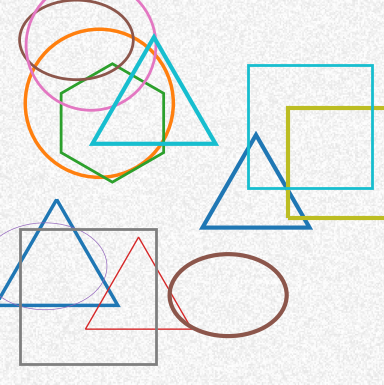[{"shape": "triangle", "thickness": 2.5, "radius": 0.92, "center": [0.147, 0.298]}, {"shape": "triangle", "thickness": 3, "radius": 0.8, "center": [0.665, 0.489]}, {"shape": "circle", "thickness": 2.5, "radius": 0.96, "center": [0.258, 0.732]}, {"shape": "hexagon", "thickness": 2, "radius": 0.77, "center": [0.292, 0.681]}, {"shape": "triangle", "thickness": 1, "radius": 0.8, "center": [0.36, 0.225]}, {"shape": "oval", "thickness": 0.5, "radius": 0.81, "center": [0.117, 0.308]}, {"shape": "oval", "thickness": 2, "radius": 0.74, "center": [0.199, 0.896]}, {"shape": "oval", "thickness": 3, "radius": 0.76, "center": [0.593, 0.233]}, {"shape": "circle", "thickness": 2, "radius": 0.84, "center": [0.236, 0.882]}, {"shape": "square", "thickness": 2, "radius": 0.88, "center": [0.229, 0.23]}, {"shape": "square", "thickness": 3, "radius": 0.71, "center": [0.891, 0.577]}, {"shape": "triangle", "thickness": 3, "radius": 0.92, "center": [0.4, 0.719]}, {"shape": "square", "thickness": 2, "radius": 0.8, "center": [0.806, 0.671]}]